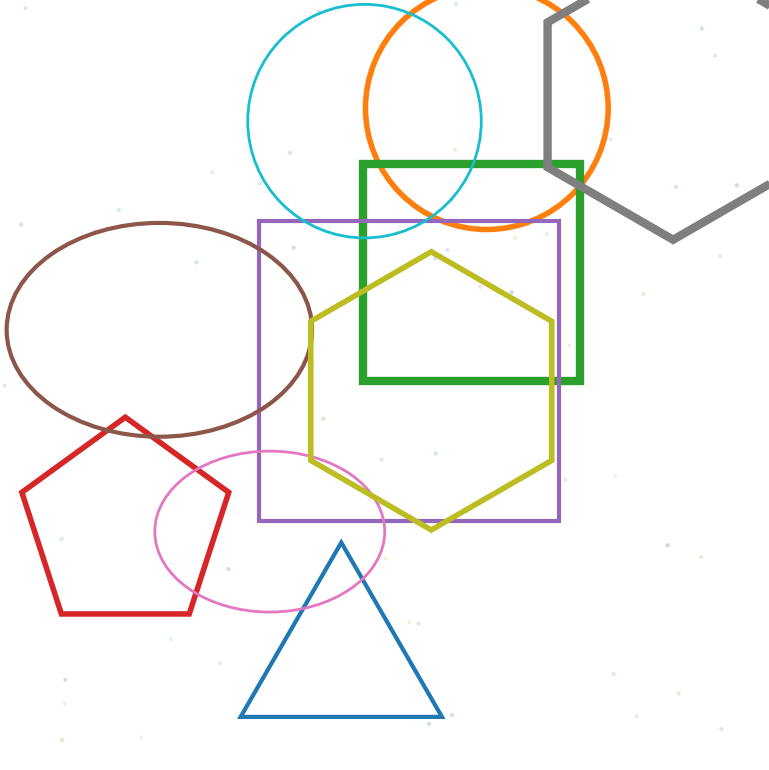[{"shape": "triangle", "thickness": 1.5, "radius": 0.75, "center": [0.443, 0.144]}, {"shape": "circle", "thickness": 2, "radius": 0.79, "center": [0.632, 0.86]}, {"shape": "square", "thickness": 3, "radius": 0.7, "center": [0.612, 0.647]}, {"shape": "pentagon", "thickness": 2, "radius": 0.71, "center": [0.163, 0.317]}, {"shape": "square", "thickness": 1.5, "radius": 0.97, "center": [0.531, 0.518]}, {"shape": "oval", "thickness": 1.5, "radius": 0.99, "center": [0.207, 0.572]}, {"shape": "oval", "thickness": 1, "radius": 0.75, "center": [0.35, 0.31]}, {"shape": "hexagon", "thickness": 3, "radius": 0.94, "center": [0.874, 0.877]}, {"shape": "hexagon", "thickness": 2, "radius": 0.9, "center": [0.56, 0.492]}, {"shape": "circle", "thickness": 1, "radius": 0.76, "center": [0.473, 0.843]}]